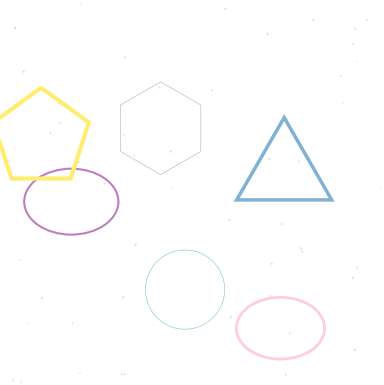[{"shape": "circle", "thickness": 0.5, "radius": 0.51, "center": [0.481, 0.248]}, {"shape": "hexagon", "thickness": 0.5, "radius": 0.6, "center": [0.417, 0.667]}, {"shape": "triangle", "thickness": 2.5, "radius": 0.71, "center": [0.738, 0.552]}, {"shape": "oval", "thickness": 2, "radius": 0.57, "center": [0.729, 0.148]}, {"shape": "oval", "thickness": 1.5, "radius": 0.61, "center": [0.185, 0.476]}, {"shape": "pentagon", "thickness": 3, "radius": 0.65, "center": [0.107, 0.642]}]